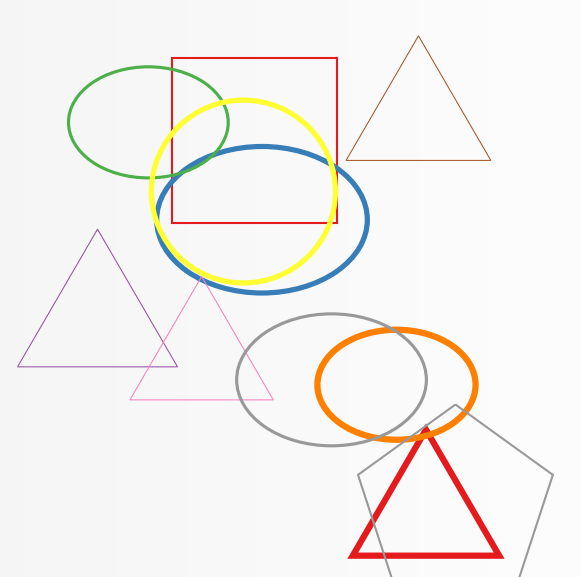[{"shape": "triangle", "thickness": 3, "radius": 0.73, "center": [0.733, 0.11]}, {"shape": "square", "thickness": 1, "radius": 0.71, "center": [0.438, 0.756]}, {"shape": "oval", "thickness": 2.5, "radius": 0.91, "center": [0.451, 0.619]}, {"shape": "oval", "thickness": 1.5, "radius": 0.69, "center": [0.255, 0.787]}, {"shape": "triangle", "thickness": 0.5, "radius": 0.79, "center": [0.168, 0.443]}, {"shape": "oval", "thickness": 3, "radius": 0.68, "center": [0.682, 0.333]}, {"shape": "circle", "thickness": 2.5, "radius": 0.79, "center": [0.419, 0.667]}, {"shape": "triangle", "thickness": 0.5, "radius": 0.72, "center": [0.72, 0.793]}, {"shape": "triangle", "thickness": 0.5, "radius": 0.71, "center": [0.347, 0.378]}, {"shape": "pentagon", "thickness": 1, "radius": 0.88, "center": [0.784, 0.122]}, {"shape": "oval", "thickness": 1.5, "radius": 0.82, "center": [0.57, 0.341]}]